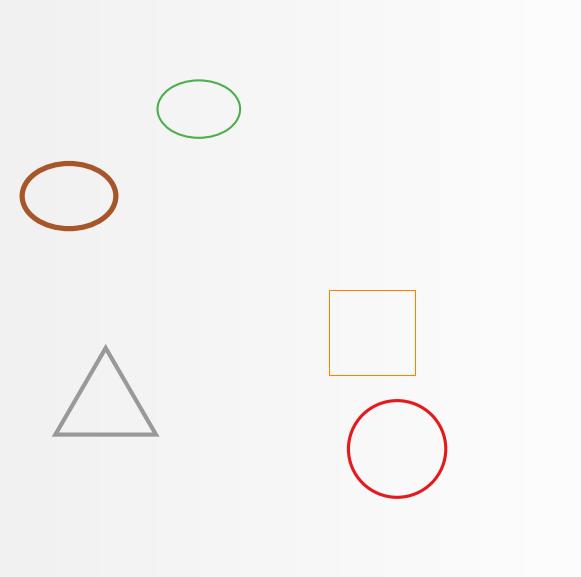[{"shape": "circle", "thickness": 1.5, "radius": 0.42, "center": [0.683, 0.222]}, {"shape": "oval", "thickness": 1, "radius": 0.36, "center": [0.342, 0.81]}, {"shape": "square", "thickness": 0.5, "radius": 0.37, "center": [0.64, 0.424]}, {"shape": "oval", "thickness": 2.5, "radius": 0.4, "center": [0.119, 0.66]}, {"shape": "triangle", "thickness": 2, "radius": 0.5, "center": [0.182, 0.297]}]